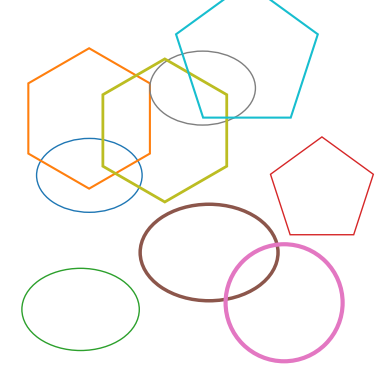[{"shape": "oval", "thickness": 1, "radius": 0.69, "center": [0.232, 0.545]}, {"shape": "hexagon", "thickness": 1.5, "radius": 0.91, "center": [0.231, 0.692]}, {"shape": "oval", "thickness": 1, "radius": 0.76, "center": [0.209, 0.196]}, {"shape": "pentagon", "thickness": 1, "radius": 0.7, "center": [0.836, 0.504]}, {"shape": "oval", "thickness": 2.5, "radius": 0.9, "center": [0.543, 0.344]}, {"shape": "circle", "thickness": 3, "radius": 0.76, "center": [0.738, 0.214]}, {"shape": "oval", "thickness": 1, "radius": 0.69, "center": [0.526, 0.771]}, {"shape": "hexagon", "thickness": 2, "radius": 0.93, "center": [0.428, 0.661]}, {"shape": "pentagon", "thickness": 1.5, "radius": 0.97, "center": [0.641, 0.851]}]